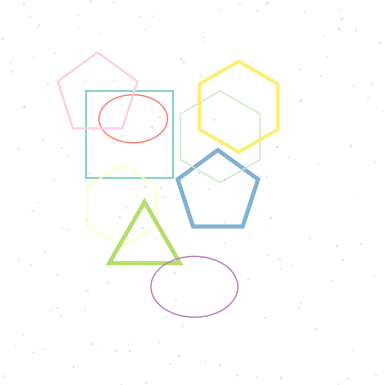[{"shape": "square", "thickness": 1.5, "radius": 0.56, "center": [0.337, 0.65]}, {"shape": "hexagon", "thickness": 1, "radius": 0.52, "center": [0.317, 0.465]}, {"shape": "oval", "thickness": 1, "radius": 0.45, "center": [0.346, 0.692]}, {"shape": "pentagon", "thickness": 3, "radius": 0.55, "center": [0.566, 0.5]}, {"shape": "triangle", "thickness": 3, "radius": 0.53, "center": [0.375, 0.369]}, {"shape": "pentagon", "thickness": 1.5, "radius": 0.54, "center": [0.254, 0.755]}, {"shape": "oval", "thickness": 1, "radius": 0.56, "center": [0.505, 0.255]}, {"shape": "hexagon", "thickness": 1, "radius": 0.6, "center": [0.572, 0.645]}, {"shape": "hexagon", "thickness": 2.5, "radius": 0.59, "center": [0.62, 0.723]}]